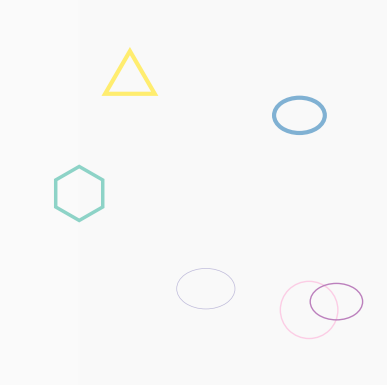[{"shape": "hexagon", "thickness": 2.5, "radius": 0.35, "center": [0.204, 0.497]}, {"shape": "oval", "thickness": 0.5, "radius": 0.38, "center": [0.531, 0.25]}, {"shape": "oval", "thickness": 3, "radius": 0.33, "center": [0.773, 0.7]}, {"shape": "circle", "thickness": 1, "radius": 0.37, "center": [0.798, 0.195]}, {"shape": "oval", "thickness": 1, "radius": 0.34, "center": [0.868, 0.217]}, {"shape": "triangle", "thickness": 3, "radius": 0.37, "center": [0.335, 0.793]}]